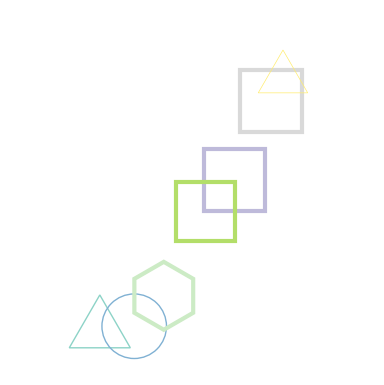[{"shape": "triangle", "thickness": 1, "radius": 0.46, "center": [0.259, 0.142]}, {"shape": "square", "thickness": 3, "radius": 0.4, "center": [0.609, 0.532]}, {"shape": "circle", "thickness": 1, "radius": 0.42, "center": [0.349, 0.153]}, {"shape": "square", "thickness": 3, "radius": 0.38, "center": [0.533, 0.45]}, {"shape": "square", "thickness": 3, "radius": 0.41, "center": [0.704, 0.738]}, {"shape": "hexagon", "thickness": 3, "radius": 0.44, "center": [0.425, 0.232]}, {"shape": "triangle", "thickness": 0.5, "radius": 0.37, "center": [0.735, 0.796]}]